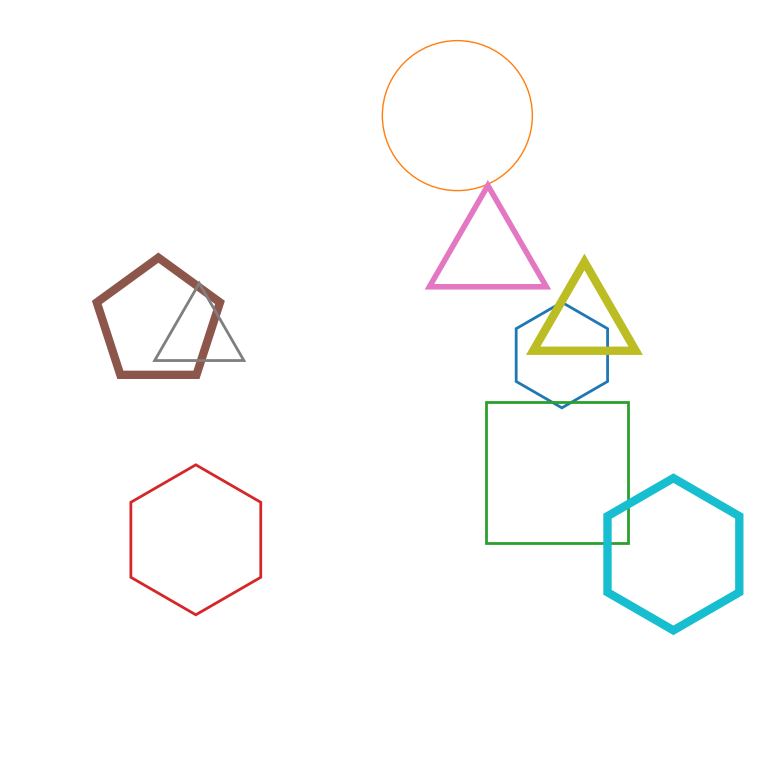[{"shape": "hexagon", "thickness": 1, "radius": 0.34, "center": [0.73, 0.539]}, {"shape": "circle", "thickness": 0.5, "radius": 0.49, "center": [0.594, 0.85]}, {"shape": "square", "thickness": 1, "radius": 0.46, "center": [0.724, 0.386]}, {"shape": "hexagon", "thickness": 1, "radius": 0.49, "center": [0.254, 0.299]}, {"shape": "pentagon", "thickness": 3, "radius": 0.42, "center": [0.206, 0.581]}, {"shape": "triangle", "thickness": 2, "radius": 0.44, "center": [0.634, 0.671]}, {"shape": "triangle", "thickness": 1, "radius": 0.33, "center": [0.259, 0.565]}, {"shape": "triangle", "thickness": 3, "radius": 0.38, "center": [0.759, 0.583]}, {"shape": "hexagon", "thickness": 3, "radius": 0.49, "center": [0.875, 0.28]}]